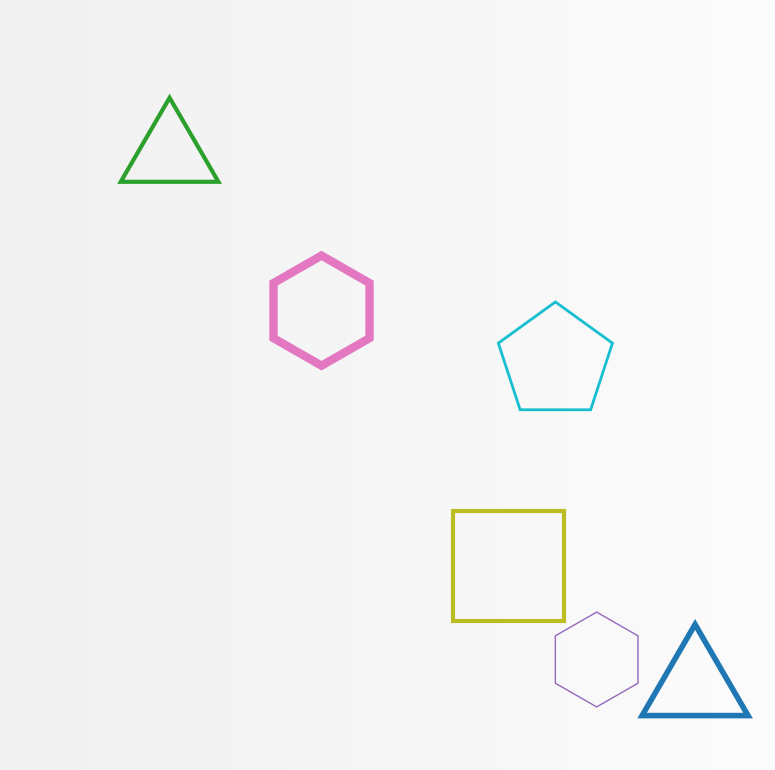[{"shape": "triangle", "thickness": 2, "radius": 0.39, "center": [0.897, 0.11]}, {"shape": "triangle", "thickness": 1.5, "radius": 0.36, "center": [0.219, 0.8]}, {"shape": "hexagon", "thickness": 0.5, "radius": 0.31, "center": [0.77, 0.143]}, {"shape": "hexagon", "thickness": 3, "radius": 0.36, "center": [0.415, 0.597]}, {"shape": "square", "thickness": 1.5, "radius": 0.36, "center": [0.657, 0.265]}, {"shape": "pentagon", "thickness": 1, "radius": 0.39, "center": [0.717, 0.53]}]